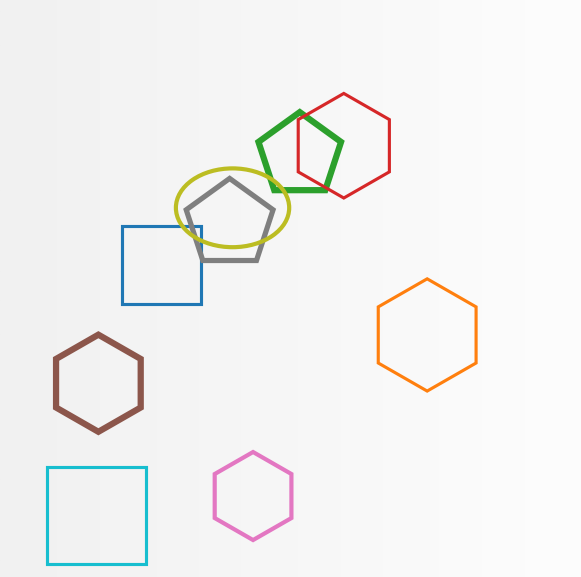[{"shape": "square", "thickness": 1.5, "radius": 0.34, "center": [0.278, 0.54]}, {"shape": "hexagon", "thickness": 1.5, "radius": 0.49, "center": [0.735, 0.419]}, {"shape": "pentagon", "thickness": 3, "radius": 0.37, "center": [0.516, 0.73]}, {"shape": "hexagon", "thickness": 1.5, "radius": 0.45, "center": [0.591, 0.747]}, {"shape": "hexagon", "thickness": 3, "radius": 0.42, "center": [0.169, 0.336]}, {"shape": "hexagon", "thickness": 2, "radius": 0.38, "center": [0.435, 0.14]}, {"shape": "pentagon", "thickness": 2.5, "radius": 0.39, "center": [0.395, 0.612]}, {"shape": "oval", "thickness": 2, "radius": 0.49, "center": [0.4, 0.639]}, {"shape": "square", "thickness": 1.5, "radius": 0.42, "center": [0.166, 0.107]}]